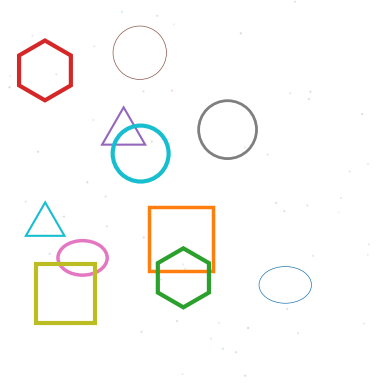[{"shape": "oval", "thickness": 0.5, "radius": 0.34, "center": [0.741, 0.26]}, {"shape": "square", "thickness": 2.5, "radius": 0.41, "center": [0.47, 0.379]}, {"shape": "hexagon", "thickness": 3, "radius": 0.38, "center": [0.476, 0.278]}, {"shape": "hexagon", "thickness": 3, "radius": 0.39, "center": [0.117, 0.817]}, {"shape": "triangle", "thickness": 1.5, "radius": 0.32, "center": [0.321, 0.657]}, {"shape": "circle", "thickness": 0.5, "radius": 0.35, "center": [0.363, 0.863]}, {"shape": "oval", "thickness": 2.5, "radius": 0.32, "center": [0.214, 0.33]}, {"shape": "circle", "thickness": 2, "radius": 0.38, "center": [0.591, 0.663]}, {"shape": "square", "thickness": 3, "radius": 0.38, "center": [0.169, 0.238]}, {"shape": "triangle", "thickness": 1.5, "radius": 0.29, "center": [0.117, 0.416]}, {"shape": "circle", "thickness": 3, "radius": 0.36, "center": [0.365, 0.601]}]